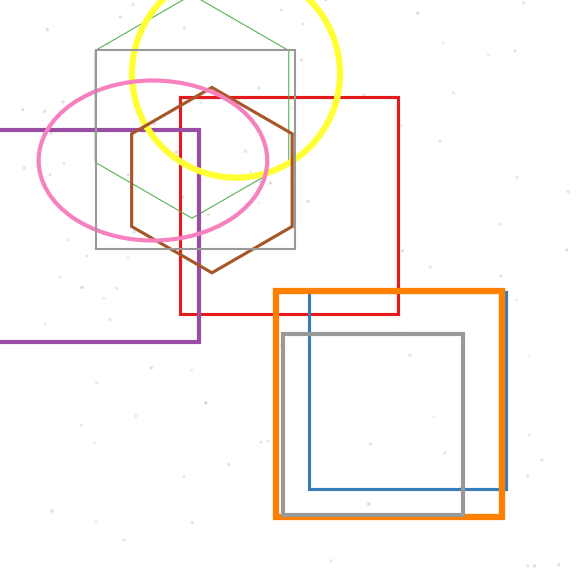[{"shape": "square", "thickness": 1.5, "radius": 0.94, "center": [0.501, 0.643]}, {"shape": "square", "thickness": 1.5, "radius": 0.85, "center": [0.706, 0.323]}, {"shape": "hexagon", "thickness": 0.5, "radius": 0.97, "center": [0.332, 0.815]}, {"shape": "square", "thickness": 2, "radius": 0.92, "center": [0.161, 0.59]}, {"shape": "square", "thickness": 3, "radius": 0.98, "center": [0.674, 0.3]}, {"shape": "circle", "thickness": 3, "radius": 0.9, "center": [0.409, 0.872]}, {"shape": "hexagon", "thickness": 1.5, "radius": 0.8, "center": [0.367, 0.687]}, {"shape": "oval", "thickness": 2, "radius": 0.99, "center": [0.265, 0.721]}, {"shape": "square", "thickness": 2, "radius": 0.78, "center": [0.646, 0.264]}, {"shape": "square", "thickness": 1, "radius": 0.86, "center": [0.339, 0.74]}]